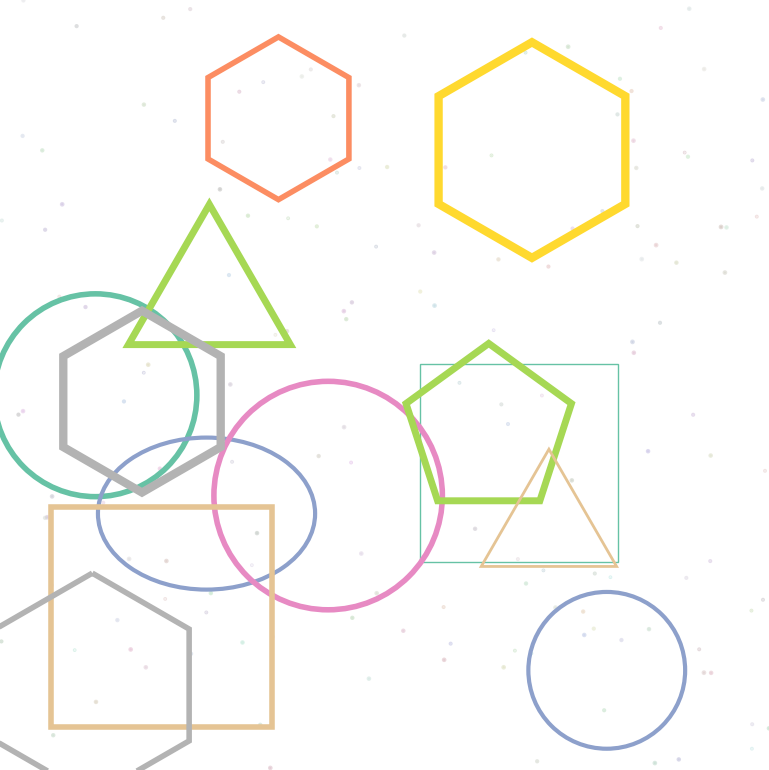[{"shape": "square", "thickness": 0.5, "radius": 0.64, "center": [0.674, 0.399]}, {"shape": "circle", "thickness": 2, "radius": 0.66, "center": [0.124, 0.487]}, {"shape": "hexagon", "thickness": 2, "radius": 0.53, "center": [0.362, 0.846]}, {"shape": "oval", "thickness": 1.5, "radius": 0.71, "center": [0.268, 0.333]}, {"shape": "circle", "thickness": 1.5, "radius": 0.51, "center": [0.788, 0.129]}, {"shape": "circle", "thickness": 2, "radius": 0.74, "center": [0.426, 0.356]}, {"shape": "triangle", "thickness": 2.5, "radius": 0.61, "center": [0.272, 0.613]}, {"shape": "pentagon", "thickness": 2.5, "radius": 0.56, "center": [0.635, 0.441]}, {"shape": "hexagon", "thickness": 3, "radius": 0.7, "center": [0.691, 0.805]}, {"shape": "triangle", "thickness": 1, "radius": 0.51, "center": [0.713, 0.315]}, {"shape": "square", "thickness": 2, "radius": 0.72, "center": [0.21, 0.199]}, {"shape": "hexagon", "thickness": 2, "radius": 0.73, "center": [0.12, 0.11]}, {"shape": "hexagon", "thickness": 3, "radius": 0.59, "center": [0.184, 0.478]}]